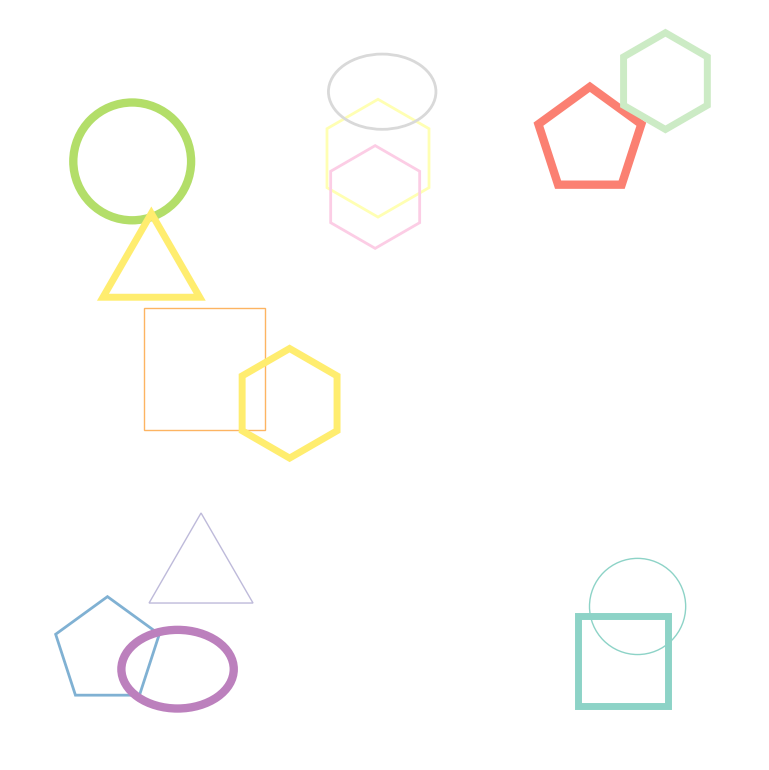[{"shape": "circle", "thickness": 0.5, "radius": 0.31, "center": [0.828, 0.212]}, {"shape": "square", "thickness": 2.5, "radius": 0.29, "center": [0.81, 0.142]}, {"shape": "hexagon", "thickness": 1, "radius": 0.38, "center": [0.491, 0.795]}, {"shape": "triangle", "thickness": 0.5, "radius": 0.39, "center": [0.261, 0.256]}, {"shape": "pentagon", "thickness": 3, "radius": 0.35, "center": [0.766, 0.817]}, {"shape": "pentagon", "thickness": 1, "radius": 0.35, "center": [0.14, 0.154]}, {"shape": "square", "thickness": 0.5, "radius": 0.4, "center": [0.266, 0.521]}, {"shape": "circle", "thickness": 3, "radius": 0.38, "center": [0.172, 0.79]}, {"shape": "hexagon", "thickness": 1, "radius": 0.33, "center": [0.487, 0.744]}, {"shape": "oval", "thickness": 1, "radius": 0.35, "center": [0.496, 0.881]}, {"shape": "oval", "thickness": 3, "radius": 0.36, "center": [0.231, 0.131]}, {"shape": "hexagon", "thickness": 2.5, "radius": 0.31, "center": [0.864, 0.895]}, {"shape": "triangle", "thickness": 2.5, "radius": 0.36, "center": [0.197, 0.65]}, {"shape": "hexagon", "thickness": 2.5, "radius": 0.36, "center": [0.376, 0.476]}]